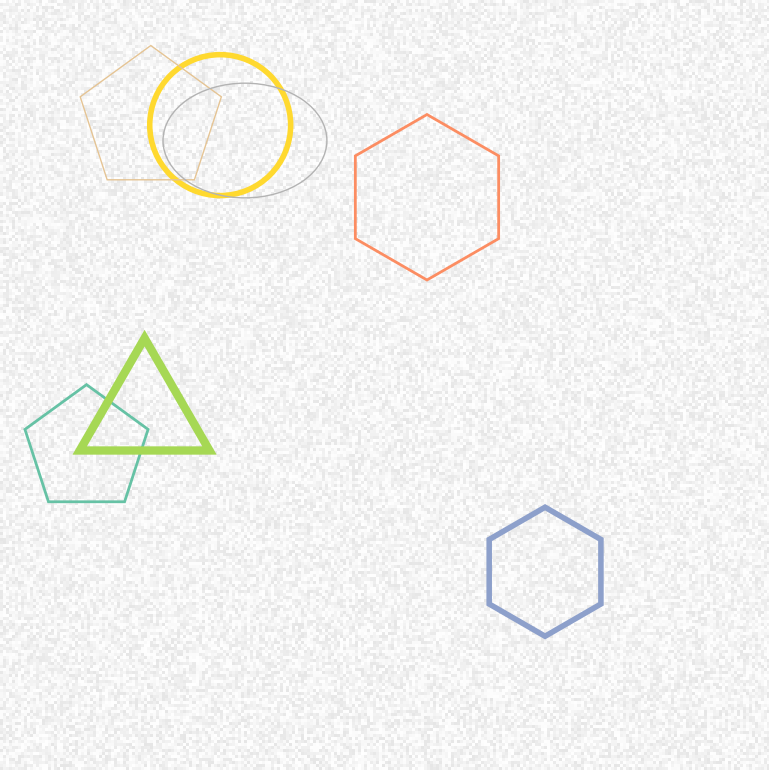[{"shape": "pentagon", "thickness": 1, "radius": 0.42, "center": [0.112, 0.416]}, {"shape": "hexagon", "thickness": 1, "radius": 0.54, "center": [0.555, 0.744]}, {"shape": "hexagon", "thickness": 2, "radius": 0.42, "center": [0.708, 0.257]}, {"shape": "triangle", "thickness": 3, "radius": 0.49, "center": [0.188, 0.464]}, {"shape": "circle", "thickness": 2, "radius": 0.46, "center": [0.286, 0.838]}, {"shape": "pentagon", "thickness": 0.5, "radius": 0.48, "center": [0.196, 0.844]}, {"shape": "oval", "thickness": 0.5, "radius": 0.53, "center": [0.318, 0.818]}]